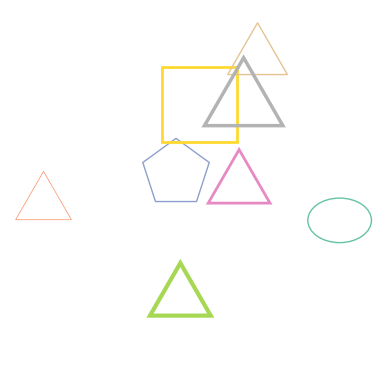[{"shape": "oval", "thickness": 1, "radius": 0.41, "center": [0.882, 0.428]}, {"shape": "triangle", "thickness": 0.5, "radius": 0.42, "center": [0.113, 0.471]}, {"shape": "pentagon", "thickness": 1, "radius": 0.45, "center": [0.457, 0.55]}, {"shape": "triangle", "thickness": 2, "radius": 0.46, "center": [0.621, 0.519]}, {"shape": "triangle", "thickness": 3, "radius": 0.46, "center": [0.468, 0.226]}, {"shape": "square", "thickness": 2, "radius": 0.48, "center": [0.518, 0.729]}, {"shape": "triangle", "thickness": 1, "radius": 0.45, "center": [0.669, 0.851]}, {"shape": "triangle", "thickness": 2.5, "radius": 0.59, "center": [0.633, 0.732]}]